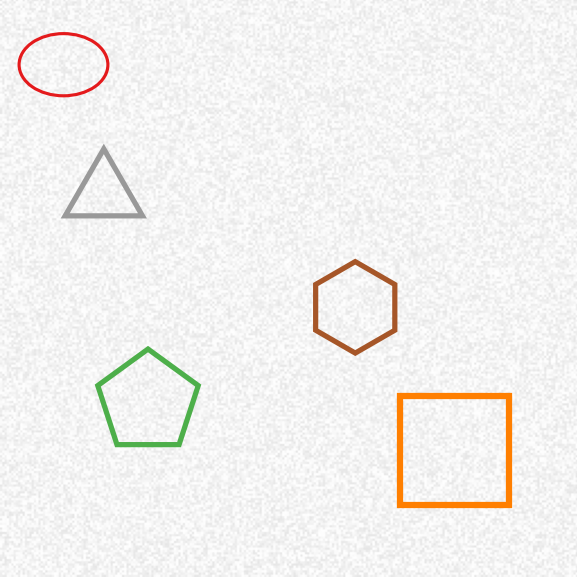[{"shape": "oval", "thickness": 1.5, "radius": 0.38, "center": [0.11, 0.887]}, {"shape": "pentagon", "thickness": 2.5, "radius": 0.46, "center": [0.256, 0.303]}, {"shape": "square", "thickness": 3, "radius": 0.48, "center": [0.787, 0.219]}, {"shape": "hexagon", "thickness": 2.5, "radius": 0.4, "center": [0.615, 0.467]}, {"shape": "triangle", "thickness": 2.5, "radius": 0.39, "center": [0.18, 0.664]}]